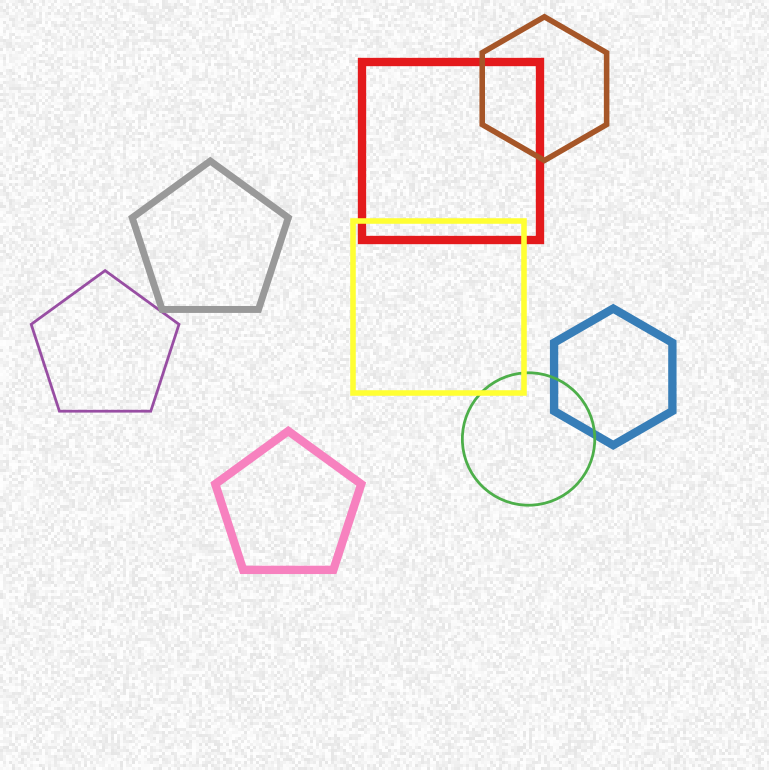[{"shape": "square", "thickness": 3, "radius": 0.58, "center": [0.586, 0.804]}, {"shape": "hexagon", "thickness": 3, "radius": 0.44, "center": [0.796, 0.511]}, {"shape": "circle", "thickness": 1, "radius": 0.43, "center": [0.686, 0.43]}, {"shape": "pentagon", "thickness": 1, "radius": 0.5, "center": [0.136, 0.548]}, {"shape": "square", "thickness": 2, "radius": 0.56, "center": [0.569, 0.601]}, {"shape": "hexagon", "thickness": 2, "radius": 0.47, "center": [0.707, 0.885]}, {"shape": "pentagon", "thickness": 3, "radius": 0.5, "center": [0.374, 0.341]}, {"shape": "pentagon", "thickness": 2.5, "radius": 0.53, "center": [0.273, 0.684]}]